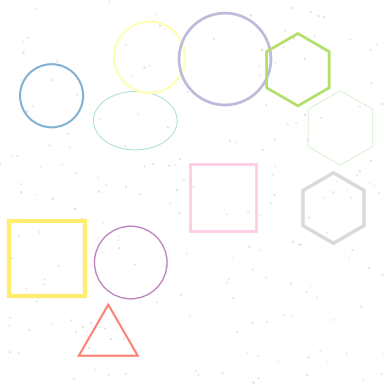[{"shape": "oval", "thickness": 0.5, "radius": 0.54, "center": [0.351, 0.687]}, {"shape": "circle", "thickness": 1.5, "radius": 0.46, "center": [0.389, 0.851]}, {"shape": "circle", "thickness": 2, "radius": 0.6, "center": [0.584, 0.847]}, {"shape": "triangle", "thickness": 1.5, "radius": 0.44, "center": [0.281, 0.12]}, {"shape": "circle", "thickness": 1.5, "radius": 0.41, "center": [0.134, 0.751]}, {"shape": "hexagon", "thickness": 2, "radius": 0.47, "center": [0.774, 0.819]}, {"shape": "square", "thickness": 2, "radius": 0.43, "center": [0.579, 0.488]}, {"shape": "hexagon", "thickness": 2.5, "radius": 0.46, "center": [0.866, 0.46]}, {"shape": "circle", "thickness": 1, "radius": 0.47, "center": [0.34, 0.318]}, {"shape": "hexagon", "thickness": 0.5, "radius": 0.48, "center": [0.884, 0.668]}, {"shape": "square", "thickness": 3, "radius": 0.49, "center": [0.123, 0.328]}]